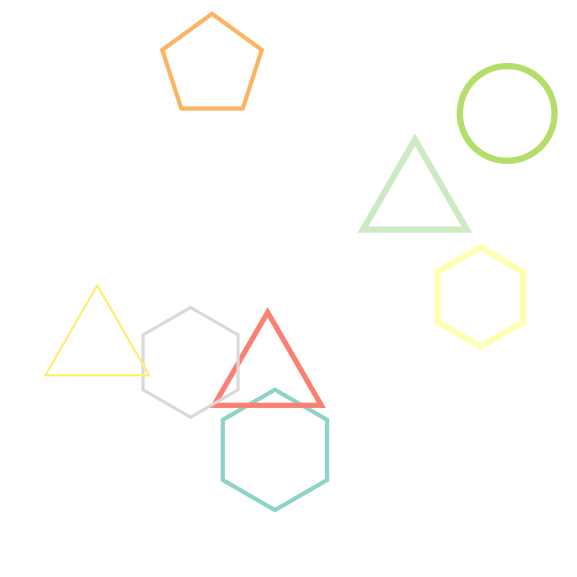[{"shape": "hexagon", "thickness": 2, "radius": 0.52, "center": [0.476, 0.22]}, {"shape": "hexagon", "thickness": 3, "radius": 0.43, "center": [0.832, 0.485]}, {"shape": "triangle", "thickness": 2.5, "radius": 0.54, "center": [0.463, 0.351]}, {"shape": "pentagon", "thickness": 2, "radius": 0.45, "center": [0.367, 0.885]}, {"shape": "circle", "thickness": 3, "radius": 0.41, "center": [0.878, 0.803]}, {"shape": "hexagon", "thickness": 1.5, "radius": 0.48, "center": [0.33, 0.372]}, {"shape": "triangle", "thickness": 3, "radius": 0.52, "center": [0.719, 0.654]}, {"shape": "triangle", "thickness": 1, "radius": 0.52, "center": [0.168, 0.401]}]